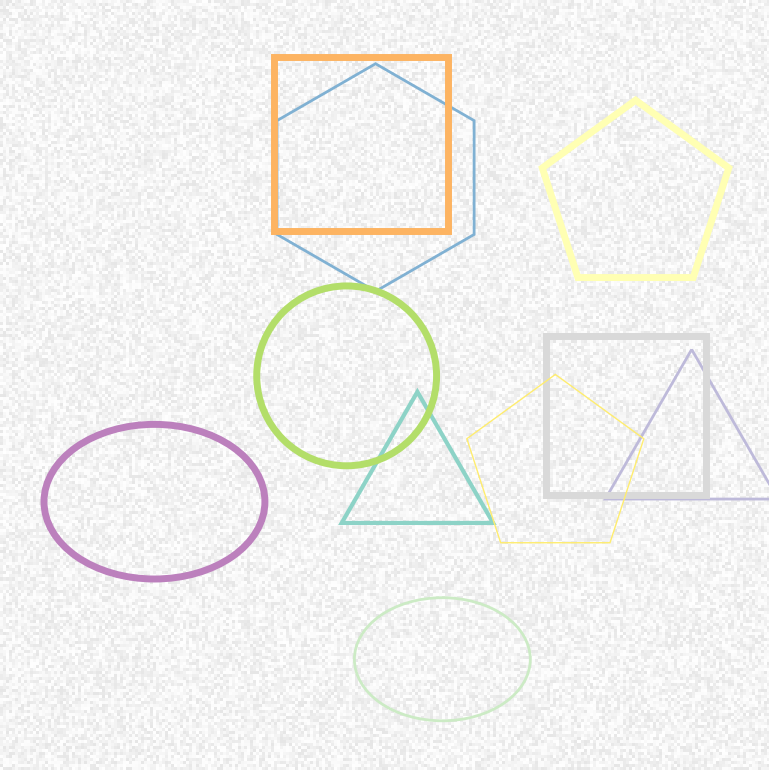[{"shape": "triangle", "thickness": 1.5, "radius": 0.57, "center": [0.542, 0.378]}, {"shape": "pentagon", "thickness": 2.5, "radius": 0.64, "center": [0.825, 0.743]}, {"shape": "triangle", "thickness": 1, "radius": 0.65, "center": [0.898, 0.417]}, {"shape": "hexagon", "thickness": 1, "radius": 0.74, "center": [0.488, 0.769]}, {"shape": "square", "thickness": 2.5, "radius": 0.57, "center": [0.469, 0.813]}, {"shape": "circle", "thickness": 2.5, "radius": 0.58, "center": [0.45, 0.512]}, {"shape": "square", "thickness": 2.5, "radius": 0.52, "center": [0.813, 0.46]}, {"shape": "oval", "thickness": 2.5, "radius": 0.72, "center": [0.201, 0.348]}, {"shape": "oval", "thickness": 1, "radius": 0.57, "center": [0.574, 0.144]}, {"shape": "pentagon", "thickness": 0.5, "radius": 0.6, "center": [0.721, 0.393]}]